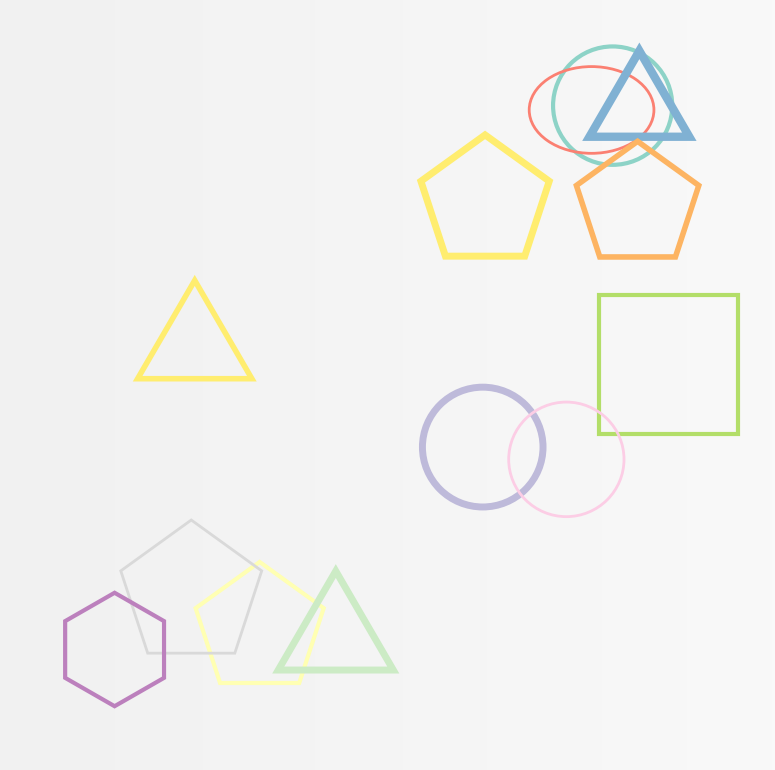[{"shape": "circle", "thickness": 1.5, "radius": 0.38, "center": [0.791, 0.863]}, {"shape": "pentagon", "thickness": 1.5, "radius": 0.43, "center": [0.335, 0.183]}, {"shape": "circle", "thickness": 2.5, "radius": 0.39, "center": [0.623, 0.419]}, {"shape": "oval", "thickness": 1, "radius": 0.4, "center": [0.763, 0.857]}, {"shape": "triangle", "thickness": 3, "radius": 0.37, "center": [0.825, 0.86]}, {"shape": "pentagon", "thickness": 2, "radius": 0.42, "center": [0.823, 0.733]}, {"shape": "square", "thickness": 1.5, "radius": 0.45, "center": [0.863, 0.527]}, {"shape": "circle", "thickness": 1, "radius": 0.37, "center": [0.731, 0.403]}, {"shape": "pentagon", "thickness": 1, "radius": 0.48, "center": [0.247, 0.229]}, {"shape": "hexagon", "thickness": 1.5, "radius": 0.37, "center": [0.148, 0.157]}, {"shape": "triangle", "thickness": 2.5, "radius": 0.43, "center": [0.433, 0.173]}, {"shape": "pentagon", "thickness": 2.5, "radius": 0.44, "center": [0.626, 0.738]}, {"shape": "triangle", "thickness": 2, "radius": 0.43, "center": [0.251, 0.551]}]